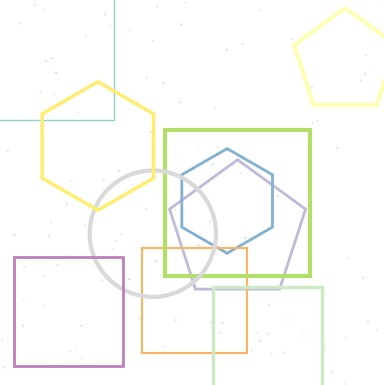[{"shape": "square", "thickness": 1, "radius": 0.92, "center": [0.111, 0.872]}, {"shape": "pentagon", "thickness": 3, "radius": 0.7, "center": [0.897, 0.84]}, {"shape": "pentagon", "thickness": 2, "radius": 0.93, "center": [0.617, 0.399]}, {"shape": "hexagon", "thickness": 2, "radius": 0.68, "center": [0.59, 0.478]}, {"shape": "square", "thickness": 1.5, "radius": 0.68, "center": [0.505, 0.219]}, {"shape": "square", "thickness": 3, "radius": 0.94, "center": [0.617, 0.473]}, {"shape": "circle", "thickness": 3, "radius": 0.82, "center": [0.397, 0.393]}, {"shape": "square", "thickness": 2, "radius": 0.71, "center": [0.178, 0.191]}, {"shape": "square", "thickness": 2.5, "radius": 0.7, "center": [0.694, 0.114]}, {"shape": "hexagon", "thickness": 2.5, "radius": 0.83, "center": [0.254, 0.621]}]